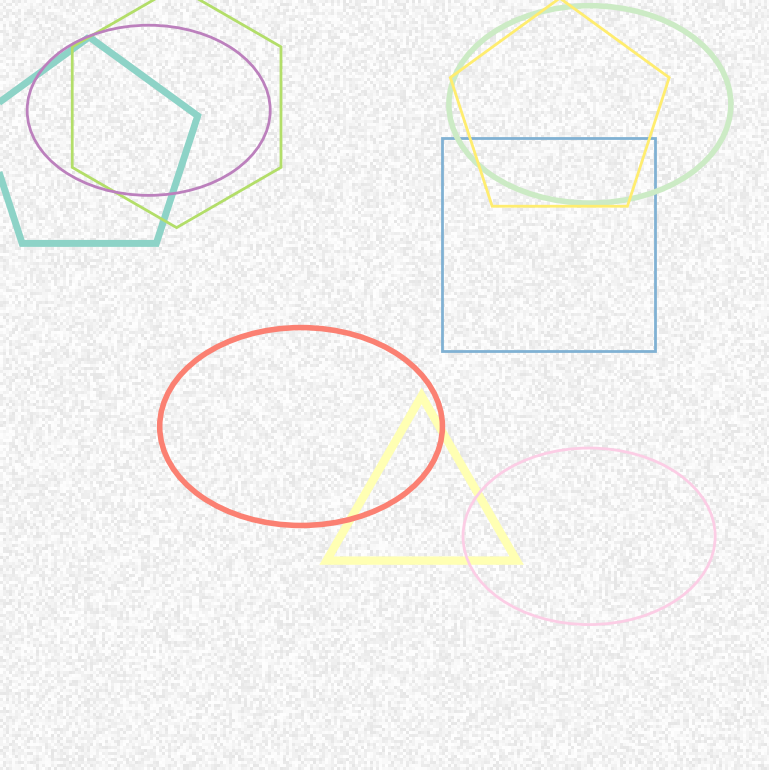[{"shape": "pentagon", "thickness": 2.5, "radius": 0.74, "center": [0.116, 0.804]}, {"shape": "triangle", "thickness": 3, "radius": 0.71, "center": [0.548, 0.343]}, {"shape": "oval", "thickness": 2, "radius": 0.92, "center": [0.391, 0.446]}, {"shape": "square", "thickness": 1, "radius": 0.69, "center": [0.713, 0.683]}, {"shape": "hexagon", "thickness": 1, "radius": 0.78, "center": [0.229, 0.861]}, {"shape": "oval", "thickness": 1, "radius": 0.82, "center": [0.765, 0.303]}, {"shape": "oval", "thickness": 1, "radius": 0.79, "center": [0.193, 0.857]}, {"shape": "oval", "thickness": 2, "radius": 0.92, "center": [0.766, 0.864]}, {"shape": "pentagon", "thickness": 1, "radius": 0.75, "center": [0.727, 0.853]}]